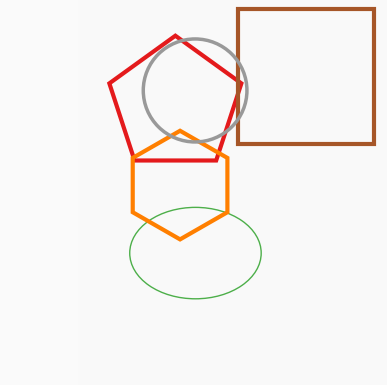[{"shape": "pentagon", "thickness": 3, "radius": 0.9, "center": [0.453, 0.728]}, {"shape": "oval", "thickness": 1, "radius": 0.85, "center": [0.504, 0.343]}, {"shape": "hexagon", "thickness": 3, "radius": 0.71, "center": [0.465, 0.519]}, {"shape": "square", "thickness": 3, "radius": 0.88, "center": [0.789, 0.801]}, {"shape": "circle", "thickness": 2.5, "radius": 0.67, "center": [0.503, 0.765]}]